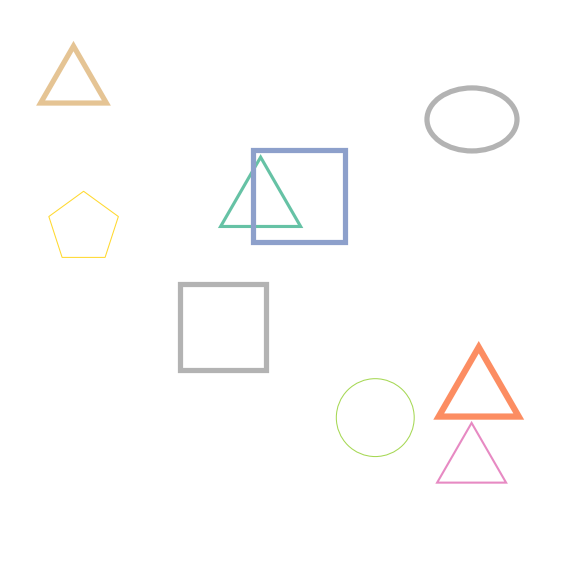[{"shape": "triangle", "thickness": 1.5, "radius": 0.4, "center": [0.451, 0.647]}, {"shape": "triangle", "thickness": 3, "radius": 0.4, "center": [0.829, 0.318]}, {"shape": "square", "thickness": 2.5, "radius": 0.4, "center": [0.517, 0.66]}, {"shape": "triangle", "thickness": 1, "radius": 0.34, "center": [0.817, 0.198]}, {"shape": "circle", "thickness": 0.5, "radius": 0.34, "center": [0.65, 0.276]}, {"shape": "pentagon", "thickness": 0.5, "radius": 0.32, "center": [0.145, 0.605]}, {"shape": "triangle", "thickness": 2.5, "radius": 0.33, "center": [0.127, 0.854]}, {"shape": "square", "thickness": 2.5, "radius": 0.37, "center": [0.385, 0.433]}, {"shape": "oval", "thickness": 2.5, "radius": 0.39, "center": [0.817, 0.792]}]